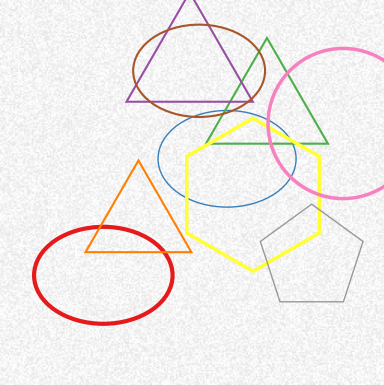[{"shape": "oval", "thickness": 3, "radius": 0.9, "center": [0.268, 0.285]}, {"shape": "oval", "thickness": 1, "radius": 0.9, "center": [0.59, 0.588]}, {"shape": "triangle", "thickness": 1.5, "radius": 0.92, "center": [0.693, 0.718]}, {"shape": "triangle", "thickness": 1.5, "radius": 0.95, "center": [0.493, 0.83]}, {"shape": "triangle", "thickness": 1.5, "radius": 0.79, "center": [0.36, 0.424]}, {"shape": "hexagon", "thickness": 2.5, "radius": 0.99, "center": [0.657, 0.494]}, {"shape": "oval", "thickness": 1.5, "radius": 0.86, "center": [0.517, 0.816]}, {"shape": "circle", "thickness": 2.5, "radius": 0.98, "center": [0.891, 0.679]}, {"shape": "pentagon", "thickness": 1, "radius": 0.7, "center": [0.81, 0.33]}]